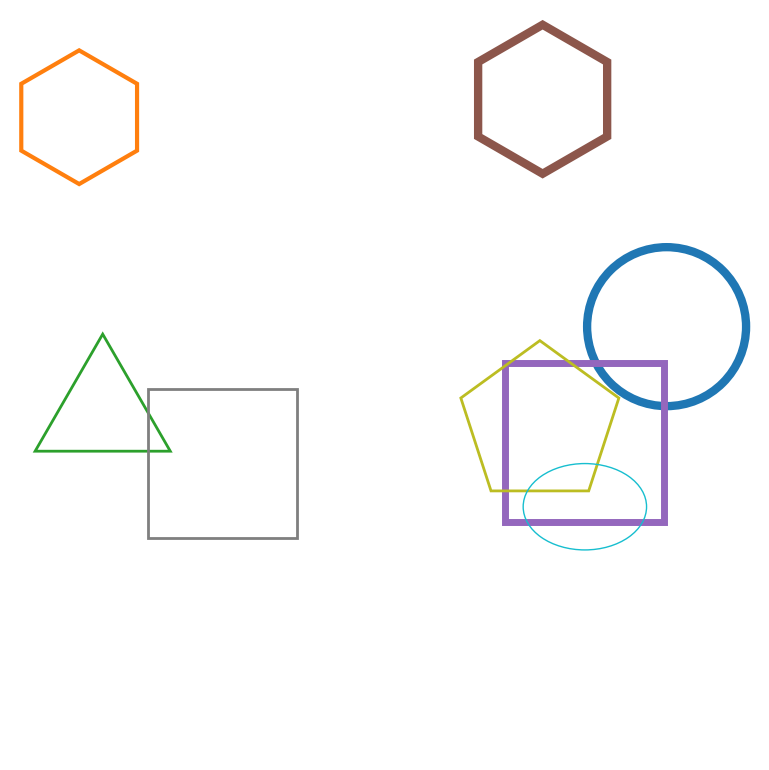[{"shape": "circle", "thickness": 3, "radius": 0.52, "center": [0.866, 0.576]}, {"shape": "hexagon", "thickness": 1.5, "radius": 0.43, "center": [0.103, 0.848]}, {"shape": "triangle", "thickness": 1, "radius": 0.51, "center": [0.133, 0.465]}, {"shape": "square", "thickness": 2.5, "radius": 0.51, "center": [0.759, 0.425]}, {"shape": "hexagon", "thickness": 3, "radius": 0.48, "center": [0.705, 0.871]}, {"shape": "square", "thickness": 1, "radius": 0.48, "center": [0.289, 0.398]}, {"shape": "pentagon", "thickness": 1, "radius": 0.54, "center": [0.701, 0.45]}, {"shape": "oval", "thickness": 0.5, "radius": 0.4, "center": [0.76, 0.342]}]